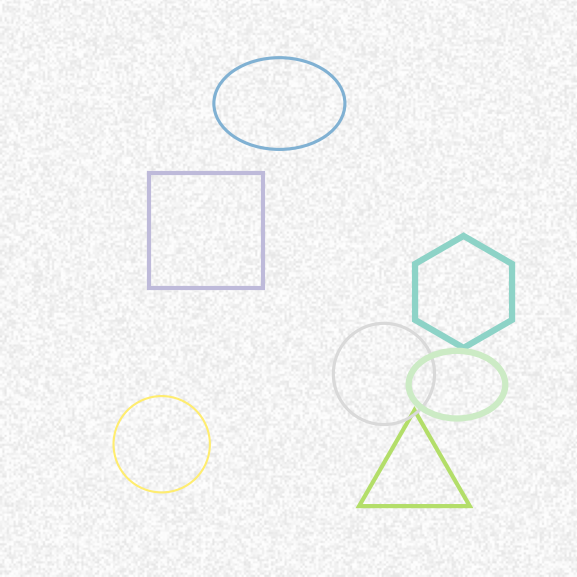[{"shape": "hexagon", "thickness": 3, "radius": 0.48, "center": [0.803, 0.494]}, {"shape": "square", "thickness": 2, "radius": 0.5, "center": [0.356, 0.6]}, {"shape": "oval", "thickness": 1.5, "radius": 0.57, "center": [0.484, 0.82]}, {"shape": "triangle", "thickness": 2, "radius": 0.55, "center": [0.718, 0.178]}, {"shape": "circle", "thickness": 1.5, "radius": 0.44, "center": [0.665, 0.352]}, {"shape": "oval", "thickness": 3, "radius": 0.42, "center": [0.791, 0.333]}, {"shape": "circle", "thickness": 1, "radius": 0.42, "center": [0.28, 0.23]}]